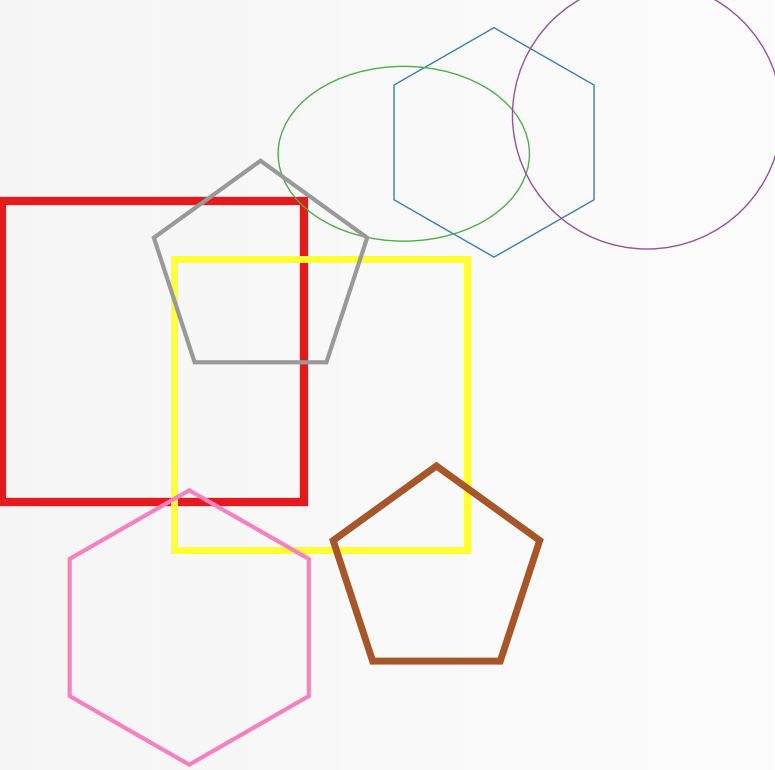[{"shape": "square", "thickness": 3, "radius": 0.98, "center": [0.198, 0.543]}, {"shape": "hexagon", "thickness": 0.5, "radius": 0.75, "center": [0.637, 0.815]}, {"shape": "oval", "thickness": 0.5, "radius": 0.81, "center": [0.521, 0.8]}, {"shape": "circle", "thickness": 0.5, "radius": 0.87, "center": [0.835, 0.85]}, {"shape": "square", "thickness": 2.5, "radius": 0.95, "center": [0.414, 0.475]}, {"shape": "pentagon", "thickness": 2.5, "radius": 0.7, "center": [0.563, 0.255]}, {"shape": "hexagon", "thickness": 1.5, "radius": 0.89, "center": [0.244, 0.185]}, {"shape": "pentagon", "thickness": 1.5, "radius": 0.72, "center": [0.336, 0.647]}]